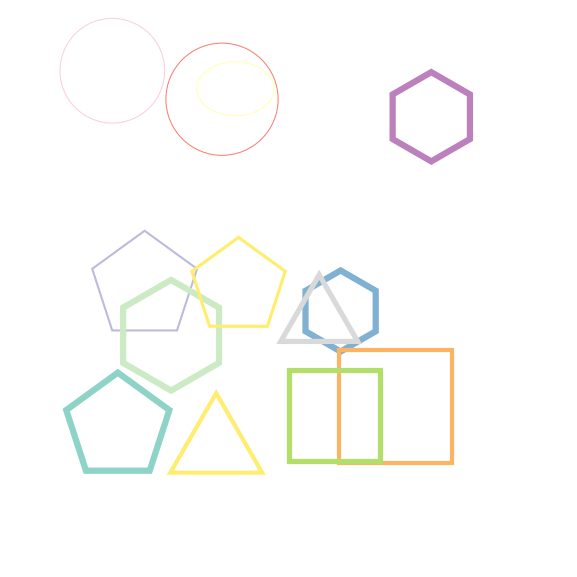[{"shape": "pentagon", "thickness": 3, "radius": 0.47, "center": [0.204, 0.26]}, {"shape": "oval", "thickness": 0.5, "radius": 0.33, "center": [0.408, 0.845]}, {"shape": "pentagon", "thickness": 1, "radius": 0.48, "center": [0.25, 0.504]}, {"shape": "circle", "thickness": 0.5, "radius": 0.49, "center": [0.384, 0.827]}, {"shape": "hexagon", "thickness": 3, "radius": 0.35, "center": [0.59, 0.461]}, {"shape": "square", "thickness": 2, "radius": 0.49, "center": [0.685, 0.296]}, {"shape": "square", "thickness": 2.5, "radius": 0.4, "center": [0.579, 0.28]}, {"shape": "circle", "thickness": 0.5, "radius": 0.45, "center": [0.195, 0.877]}, {"shape": "triangle", "thickness": 2.5, "radius": 0.38, "center": [0.553, 0.446]}, {"shape": "hexagon", "thickness": 3, "radius": 0.39, "center": [0.747, 0.797]}, {"shape": "hexagon", "thickness": 3, "radius": 0.48, "center": [0.296, 0.419]}, {"shape": "pentagon", "thickness": 1.5, "radius": 0.43, "center": [0.413, 0.503]}, {"shape": "triangle", "thickness": 2, "radius": 0.46, "center": [0.374, 0.227]}]